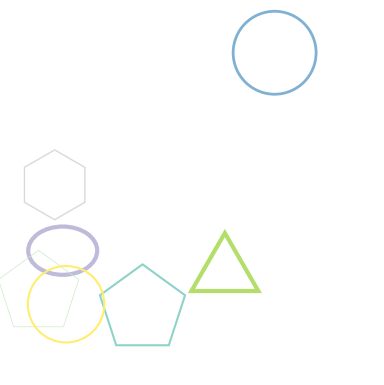[{"shape": "pentagon", "thickness": 1.5, "radius": 0.58, "center": [0.37, 0.197]}, {"shape": "oval", "thickness": 3, "radius": 0.45, "center": [0.163, 0.349]}, {"shape": "circle", "thickness": 2, "radius": 0.54, "center": [0.713, 0.863]}, {"shape": "triangle", "thickness": 3, "radius": 0.5, "center": [0.584, 0.294]}, {"shape": "hexagon", "thickness": 1, "radius": 0.45, "center": [0.142, 0.52]}, {"shape": "pentagon", "thickness": 0.5, "radius": 0.55, "center": [0.1, 0.24]}, {"shape": "circle", "thickness": 1.5, "radius": 0.5, "center": [0.172, 0.21]}]